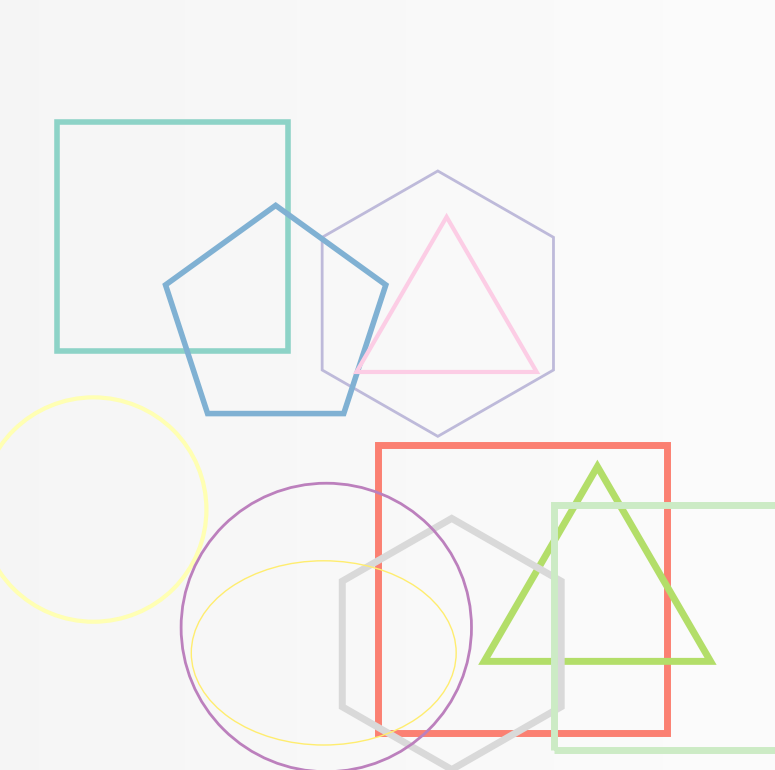[{"shape": "square", "thickness": 2, "radius": 0.74, "center": [0.222, 0.693]}, {"shape": "circle", "thickness": 1.5, "radius": 0.73, "center": [0.121, 0.338]}, {"shape": "hexagon", "thickness": 1, "radius": 0.86, "center": [0.565, 0.606]}, {"shape": "square", "thickness": 2.5, "radius": 0.93, "center": [0.674, 0.235]}, {"shape": "pentagon", "thickness": 2, "radius": 0.75, "center": [0.356, 0.584]}, {"shape": "triangle", "thickness": 2.5, "radius": 0.84, "center": [0.771, 0.225]}, {"shape": "triangle", "thickness": 1.5, "radius": 0.67, "center": [0.576, 0.584]}, {"shape": "hexagon", "thickness": 2.5, "radius": 0.82, "center": [0.583, 0.164]}, {"shape": "circle", "thickness": 1, "radius": 0.94, "center": [0.421, 0.185]}, {"shape": "square", "thickness": 2.5, "radius": 0.8, "center": [0.874, 0.185]}, {"shape": "oval", "thickness": 0.5, "radius": 0.85, "center": [0.418, 0.152]}]